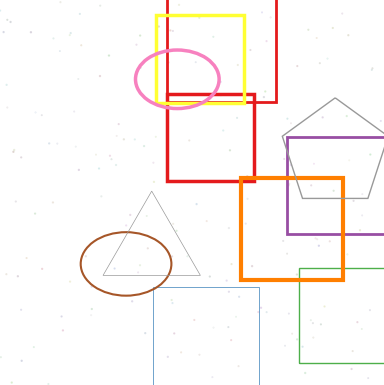[{"shape": "square", "thickness": 2.5, "radius": 0.56, "center": [0.548, 0.642]}, {"shape": "square", "thickness": 2, "radius": 0.71, "center": [0.576, 0.877]}, {"shape": "square", "thickness": 0.5, "radius": 0.69, "center": [0.536, 0.116]}, {"shape": "square", "thickness": 1, "radius": 0.61, "center": [0.899, 0.181]}, {"shape": "square", "thickness": 2, "radius": 0.63, "center": [0.873, 0.517]}, {"shape": "square", "thickness": 3, "radius": 0.66, "center": [0.759, 0.404]}, {"shape": "square", "thickness": 2.5, "radius": 0.58, "center": [0.519, 0.846]}, {"shape": "oval", "thickness": 1.5, "radius": 0.59, "center": [0.327, 0.314]}, {"shape": "oval", "thickness": 2.5, "radius": 0.54, "center": [0.461, 0.794]}, {"shape": "pentagon", "thickness": 1, "radius": 0.72, "center": [0.871, 0.601]}, {"shape": "triangle", "thickness": 0.5, "radius": 0.73, "center": [0.394, 0.358]}]